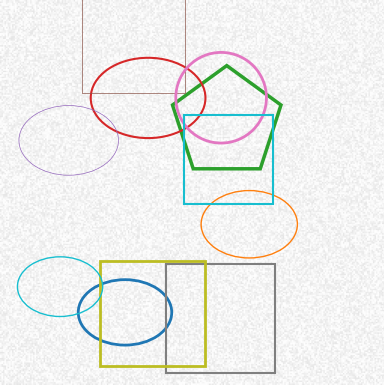[{"shape": "oval", "thickness": 2, "radius": 0.61, "center": [0.325, 0.189]}, {"shape": "oval", "thickness": 1, "radius": 0.63, "center": [0.647, 0.418]}, {"shape": "pentagon", "thickness": 2.5, "radius": 0.74, "center": [0.589, 0.681]}, {"shape": "oval", "thickness": 1.5, "radius": 0.74, "center": [0.385, 0.746]}, {"shape": "oval", "thickness": 0.5, "radius": 0.65, "center": [0.178, 0.635]}, {"shape": "square", "thickness": 0.5, "radius": 0.67, "center": [0.347, 0.893]}, {"shape": "circle", "thickness": 2, "radius": 0.59, "center": [0.574, 0.746]}, {"shape": "square", "thickness": 1.5, "radius": 0.7, "center": [0.573, 0.173]}, {"shape": "square", "thickness": 2, "radius": 0.68, "center": [0.396, 0.186]}, {"shape": "oval", "thickness": 1, "radius": 0.55, "center": [0.156, 0.255]}, {"shape": "square", "thickness": 1.5, "radius": 0.58, "center": [0.594, 0.587]}]